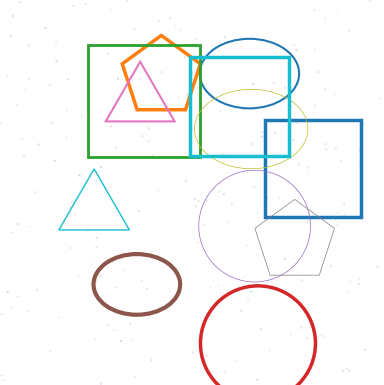[{"shape": "oval", "thickness": 1.5, "radius": 0.65, "center": [0.648, 0.809]}, {"shape": "square", "thickness": 2.5, "radius": 0.62, "center": [0.812, 0.562]}, {"shape": "pentagon", "thickness": 2.5, "radius": 0.53, "center": [0.419, 0.801]}, {"shape": "square", "thickness": 2, "radius": 0.73, "center": [0.373, 0.739]}, {"shape": "circle", "thickness": 2.5, "radius": 0.75, "center": [0.67, 0.108]}, {"shape": "circle", "thickness": 0.5, "radius": 0.73, "center": [0.661, 0.413]}, {"shape": "oval", "thickness": 3, "radius": 0.56, "center": [0.355, 0.261]}, {"shape": "triangle", "thickness": 1.5, "radius": 0.52, "center": [0.364, 0.736]}, {"shape": "pentagon", "thickness": 0.5, "radius": 0.54, "center": [0.765, 0.373]}, {"shape": "oval", "thickness": 0.5, "radius": 0.74, "center": [0.652, 0.665]}, {"shape": "triangle", "thickness": 1, "radius": 0.53, "center": [0.245, 0.456]}, {"shape": "square", "thickness": 2.5, "radius": 0.65, "center": [0.621, 0.724]}]